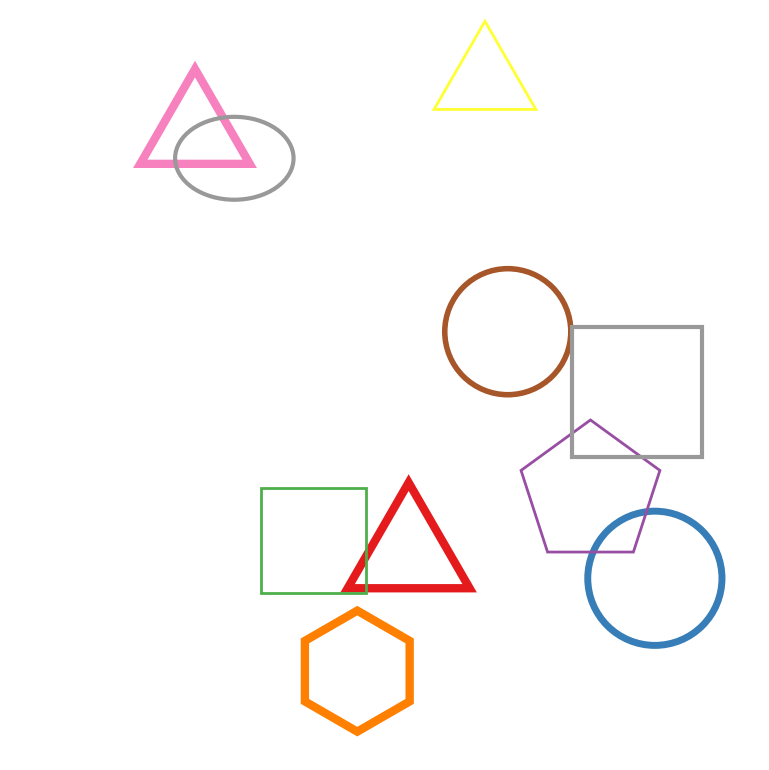[{"shape": "triangle", "thickness": 3, "radius": 0.46, "center": [0.531, 0.282]}, {"shape": "circle", "thickness": 2.5, "radius": 0.44, "center": [0.85, 0.249]}, {"shape": "square", "thickness": 1, "radius": 0.34, "center": [0.407, 0.298]}, {"shape": "pentagon", "thickness": 1, "radius": 0.47, "center": [0.767, 0.36]}, {"shape": "hexagon", "thickness": 3, "radius": 0.39, "center": [0.464, 0.128]}, {"shape": "triangle", "thickness": 1, "radius": 0.38, "center": [0.63, 0.896]}, {"shape": "circle", "thickness": 2, "radius": 0.41, "center": [0.659, 0.569]}, {"shape": "triangle", "thickness": 3, "radius": 0.41, "center": [0.253, 0.828]}, {"shape": "square", "thickness": 1.5, "radius": 0.42, "center": [0.827, 0.491]}, {"shape": "oval", "thickness": 1.5, "radius": 0.38, "center": [0.304, 0.794]}]